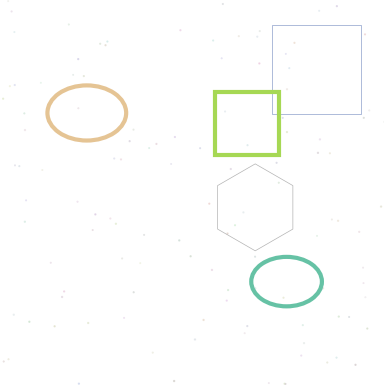[{"shape": "oval", "thickness": 3, "radius": 0.46, "center": [0.744, 0.269]}, {"shape": "square", "thickness": 0.5, "radius": 0.58, "center": [0.821, 0.819]}, {"shape": "square", "thickness": 3, "radius": 0.41, "center": [0.642, 0.679]}, {"shape": "oval", "thickness": 3, "radius": 0.51, "center": [0.225, 0.707]}, {"shape": "hexagon", "thickness": 0.5, "radius": 0.56, "center": [0.663, 0.461]}]